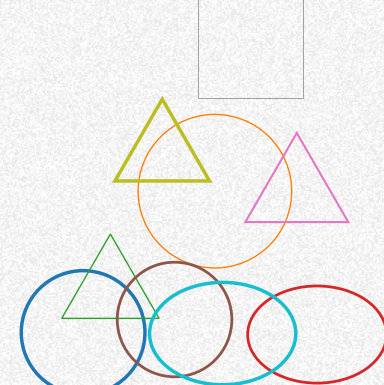[{"shape": "circle", "thickness": 2.5, "radius": 0.8, "center": [0.216, 0.136]}, {"shape": "circle", "thickness": 1, "radius": 1.0, "center": [0.558, 0.503]}, {"shape": "triangle", "thickness": 1, "radius": 0.73, "center": [0.287, 0.246]}, {"shape": "oval", "thickness": 2, "radius": 0.9, "center": [0.824, 0.131]}, {"shape": "circle", "thickness": 2, "radius": 0.74, "center": [0.453, 0.17]}, {"shape": "triangle", "thickness": 1.5, "radius": 0.77, "center": [0.771, 0.5]}, {"shape": "square", "thickness": 0.5, "radius": 0.68, "center": [0.651, 0.882]}, {"shape": "triangle", "thickness": 2.5, "radius": 0.71, "center": [0.421, 0.601]}, {"shape": "oval", "thickness": 2.5, "radius": 0.95, "center": [0.578, 0.134]}]